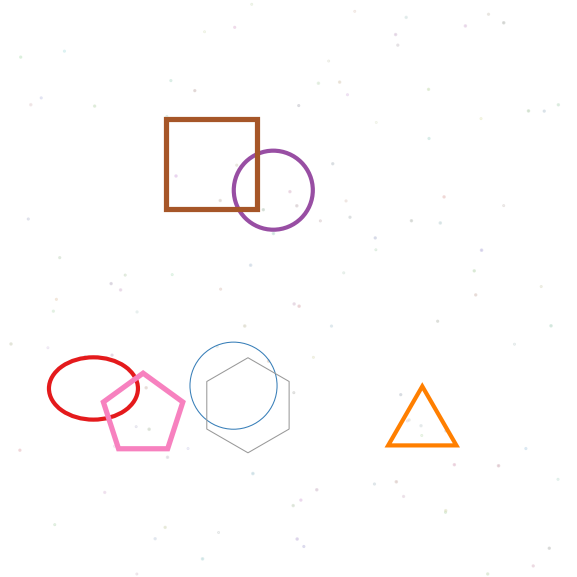[{"shape": "oval", "thickness": 2, "radius": 0.39, "center": [0.162, 0.326]}, {"shape": "circle", "thickness": 0.5, "radius": 0.38, "center": [0.404, 0.331]}, {"shape": "circle", "thickness": 2, "radius": 0.34, "center": [0.473, 0.67]}, {"shape": "triangle", "thickness": 2, "radius": 0.34, "center": [0.731, 0.262]}, {"shape": "square", "thickness": 2.5, "radius": 0.39, "center": [0.366, 0.715]}, {"shape": "pentagon", "thickness": 2.5, "radius": 0.36, "center": [0.248, 0.281]}, {"shape": "hexagon", "thickness": 0.5, "radius": 0.41, "center": [0.429, 0.297]}]